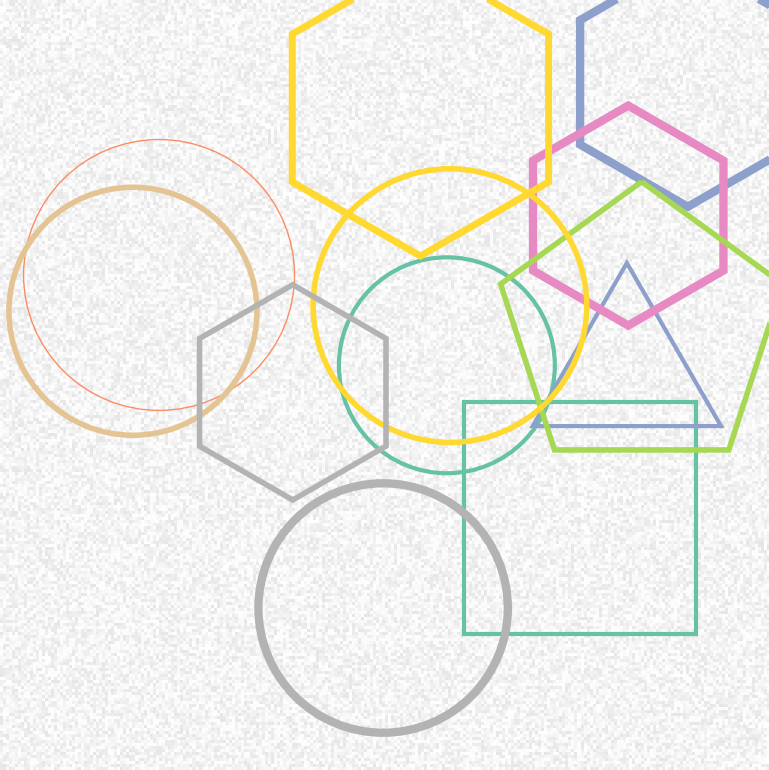[{"shape": "circle", "thickness": 1.5, "radius": 0.7, "center": [0.58, 0.526]}, {"shape": "square", "thickness": 1.5, "radius": 0.75, "center": [0.753, 0.327]}, {"shape": "circle", "thickness": 0.5, "radius": 0.88, "center": [0.207, 0.643]}, {"shape": "hexagon", "thickness": 3, "radius": 0.81, "center": [0.893, 0.893]}, {"shape": "triangle", "thickness": 1.5, "radius": 0.71, "center": [0.814, 0.517]}, {"shape": "hexagon", "thickness": 3, "radius": 0.71, "center": [0.816, 0.72]}, {"shape": "pentagon", "thickness": 2, "radius": 0.96, "center": [0.833, 0.571]}, {"shape": "hexagon", "thickness": 2.5, "radius": 0.96, "center": [0.546, 0.86]}, {"shape": "circle", "thickness": 2, "radius": 0.89, "center": [0.584, 0.603]}, {"shape": "circle", "thickness": 2, "radius": 0.81, "center": [0.173, 0.596]}, {"shape": "circle", "thickness": 3, "radius": 0.81, "center": [0.498, 0.21]}, {"shape": "hexagon", "thickness": 2, "radius": 0.7, "center": [0.38, 0.49]}]